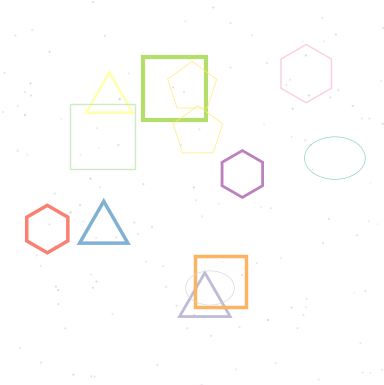[{"shape": "oval", "thickness": 0.5, "radius": 0.39, "center": [0.87, 0.589]}, {"shape": "triangle", "thickness": 2, "radius": 0.35, "center": [0.284, 0.742]}, {"shape": "triangle", "thickness": 2, "radius": 0.38, "center": [0.532, 0.216]}, {"shape": "hexagon", "thickness": 2.5, "radius": 0.31, "center": [0.123, 0.405]}, {"shape": "triangle", "thickness": 2.5, "radius": 0.36, "center": [0.269, 0.405]}, {"shape": "square", "thickness": 2.5, "radius": 0.33, "center": [0.572, 0.268]}, {"shape": "square", "thickness": 3, "radius": 0.41, "center": [0.454, 0.77]}, {"shape": "hexagon", "thickness": 1, "radius": 0.38, "center": [0.795, 0.809]}, {"shape": "oval", "thickness": 0.5, "radius": 0.32, "center": [0.545, 0.252]}, {"shape": "hexagon", "thickness": 2, "radius": 0.3, "center": [0.629, 0.548]}, {"shape": "square", "thickness": 1, "radius": 0.42, "center": [0.266, 0.645]}, {"shape": "pentagon", "thickness": 0.5, "radius": 0.34, "center": [0.514, 0.658]}, {"shape": "pentagon", "thickness": 0.5, "radius": 0.33, "center": [0.499, 0.774]}]